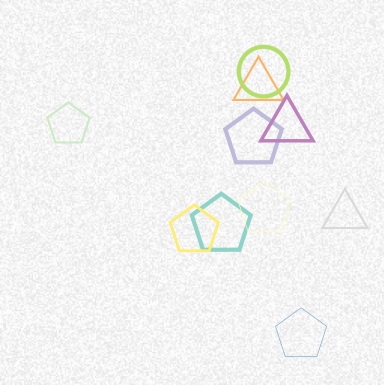[{"shape": "pentagon", "thickness": 3, "radius": 0.4, "center": [0.575, 0.416]}, {"shape": "pentagon", "thickness": 0.5, "radius": 0.36, "center": [0.687, 0.456]}, {"shape": "pentagon", "thickness": 3, "radius": 0.39, "center": [0.659, 0.641]}, {"shape": "pentagon", "thickness": 0.5, "radius": 0.35, "center": [0.782, 0.131]}, {"shape": "triangle", "thickness": 1.5, "radius": 0.37, "center": [0.672, 0.778]}, {"shape": "circle", "thickness": 3, "radius": 0.32, "center": [0.685, 0.814]}, {"shape": "triangle", "thickness": 1.5, "radius": 0.34, "center": [0.896, 0.442]}, {"shape": "triangle", "thickness": 2.5, "radius": 0.39, "center": [0.745, 0.674]}, {"shape": "pentagon", "thickness": 1.5, "radius": 0.29, "center": [0.178, 0.677]}, {"shape": "pentagon", "thickness": 2, "radius": 0.33, "center": [0.505, 0.402]}]